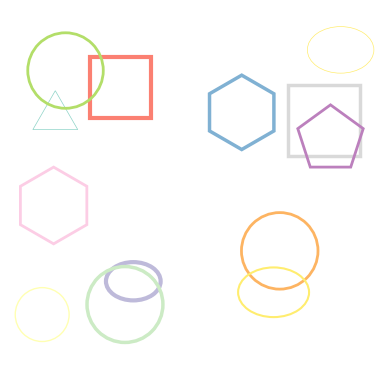[{"shape": "triangle", "thickness": 0.5, "radius": 0.34, "center": [0.144, 0.697]}, {"shape": "circle", "thickness": 1, "radius": 0.35, "center": [0.11, 0.183]}, {"shape": "oval", "thickness": 3, "radius": 0.36, "center": [0.346, 0.269]}, {"shape": "square", "thickness": 3, "radius": 0.4, "center": [0.313, 0.772]}, {"shape": "hexagon", "thickness": 2.5, "radius": 0.48, "center": [0.628, 0.708]}, {"shape": "circle", "thickness": 2, "radius": 0.5, "center": [0.727, 0.348]}, {"shape": "circle", "thickness": 2, "radius": 0.49, "center": [0.17, 0.817]}, {"shape": "hexagon", "thickness": 2, "radius": 0.5, "center": [0.139, 0.466]}, {"shape": "square", "thickness": 2.5, "radius": 0.46, "center": [0.842, 0.688]}, {"shape": "pentagon", "thickness": 2, "radius": 0.45, "center": [0.858, 0.638]}, {"shape": "circle", "thickness": 2.5, "radius": 0.49, "center": [0.325, 0.209]}, {"shape": "oval", "thickness": 1.5, "radius": 0.46, "center": [0.711, 0.241]}, {"shape": "oval", "thickness": 0.5, "radius": 0.43, "center": [0.885, 0.87]}]